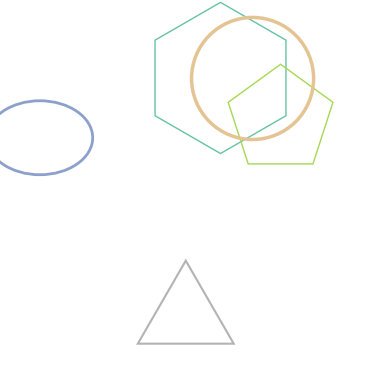[{"shape": "hexagon", "thickness": 1, "radius": 0.98, "center": [0.573, 0.798]}, {"shape": "oval", "thickness": 2, "radius": 0.69, "center": [0.104, 0.642]}, {"shape": "pentagon", "thickness": 1, "radius": 0.72, "center": [0.729, 0.69]}, {"shape": "circle", "thickness": 2.5, "radius": 0.79, "center": [0.656, 0.796]}, {"shape": "triangle", "thickness": 1.5, "radius": 0.72, "center": [0.483, 0.179]}]